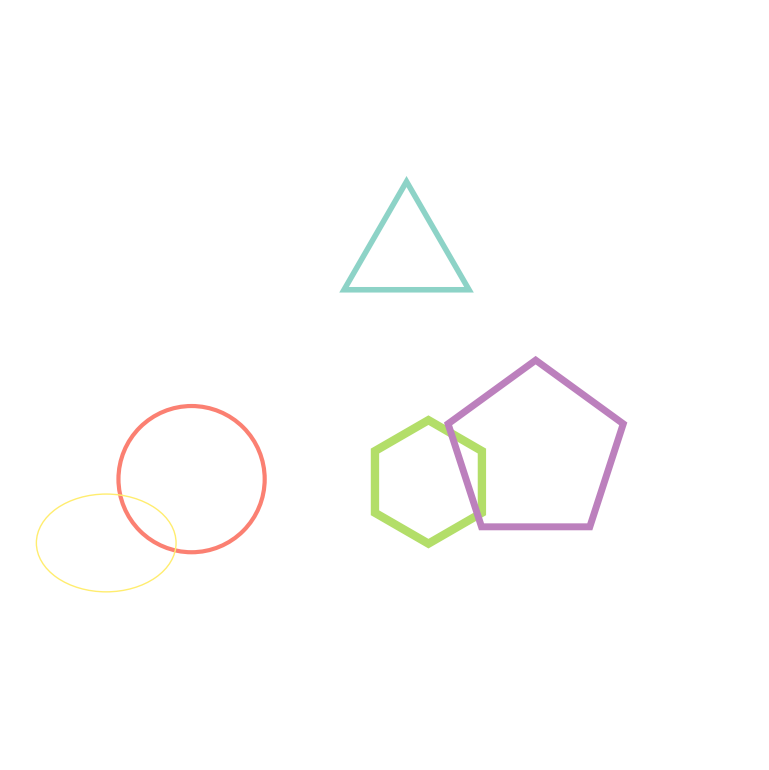[{"shape": "triangle", "thickness": 2, "radius": 0.47, "center": [0.528, 0.671]}, {"shape": "circle", "thickness": 1.5, "radius": 0.47, "center": [0.249, 0.378]}, {"shape": "hexagon", "thickness": 3, "radius": 0.4, "center": [0.556, 0.374]}, {"shape": "pentagon", "thickness": 2.5, "radius": 0.6, "center": [0.696, 0.413]}, {"shape": "oval", "thickness": 0.5, "radius": 0.45, "center": [0.138, 0.295]}]